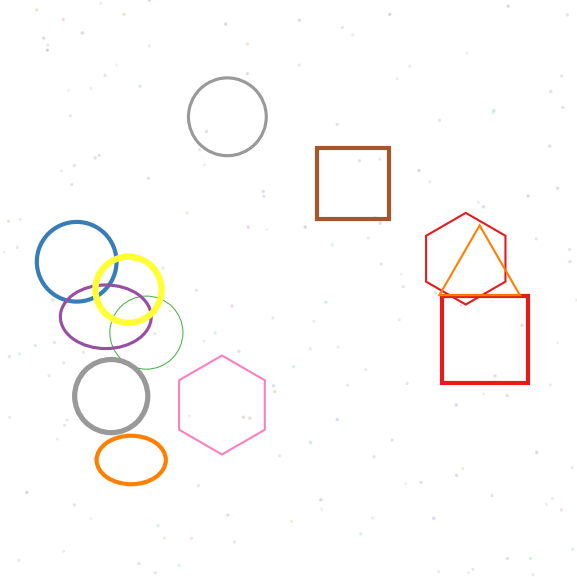[{"shape": "hexagon", "thickness": 1, "radius": 0.4, "center": [0.807, 0.551]}, {"shape": "square", "thickness": 2, "radius": 0.37, "center": [0.84, 0.412]}, {"shape": "circle", "thickness": 2, "radius": 0.34, "center": [0.133, 0.546]}, {"shape": "circle", "thickness": 0.5, "radius": 0.32, "center": [0.253, 0.423]}, {"shape": "oval", "thickness": 1.5, "radius": 0.39, "center": [0.183, 0.451]}, {"shape": "triangle", "thickness": 1, "radius": 0.4, "center": [0.831, 0.528]}, {"shape": "oval", "thickness": 2, "radius": 0.3, "center": [0.227, 0.203]}, {"shape": "circle", "thickness": 3, "radius": 0.29, "center": [0.222, 0.497]}, {"shape": "square", "thickness": 2, "radius": 0.31, "center": [0.611, 0.682]}, {"shape": "hexagon", "thickness": 1, "radius": 0.43, "center": [0.384, 0.298]}, {"shape": "circle", "thickness": 2.5, "radius": 0.32, "center": [0.193, 0.313]}, {"shape": "circle", "thickness": 1.5, "radius": 0.34, "center": [0.394, 0.797]}]